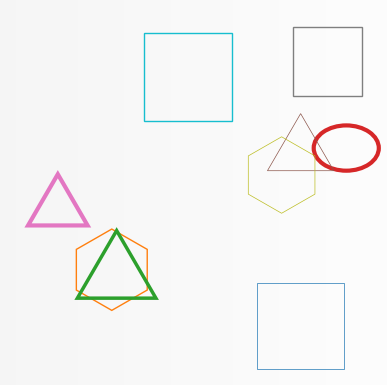[{"shape": "square", "thickness": 0.5, "radius": 0.56, "center": [0.775, 0.153]}, {"shape": "hexagon", "thickness": 1, "radius": 0.53, "center": [0.288, 0.299]}, {"shape": "triangle", "thickness": 2.5, "radius": 0.59, "center": [0.301, 0.284]}, {"shape": "oval", "thickness": 3, "radius": 0.42, "center": [0.894, 0.615]}, {"shape": "triangle", "thickness": 0.5, "radius": 0.49, "center": [0.776, 0.606]}, {"shape": "triangle", "thickness": 3, "radius": 0.44, "center": [0.149, 0.459]}, {"shape": "square", "thickness": 1, "radius": 0.45, "center": [0.845, 0.84]}, {"shape": "hexagon", "thickness": 0.5, "radius": 0.5, "center": [0.727, 0.545]}, {"shape": "square", "thickness": 1, "radius": 0.57, "center": [0.486, 0.799]}]